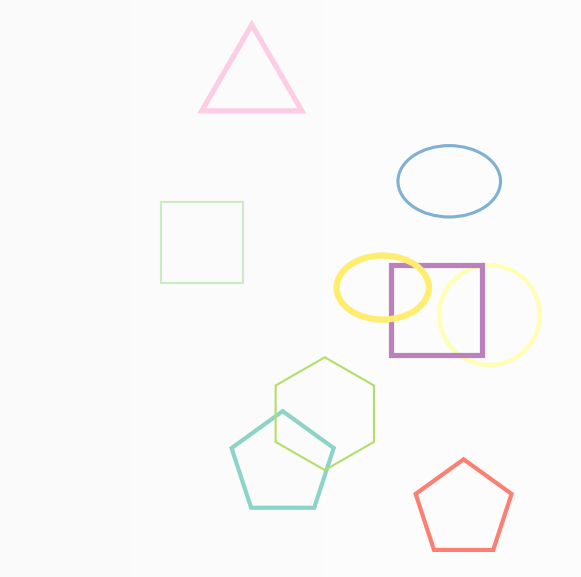[{"shape": "pentagon", "thickness": 2, "radius": 0.46, "center": [0.486, 0.195]}, {"shape": "circle", "thickness": 2, "radius": 0.43, "center": [0.842, 0.454]}, {"shape": "pentagon", "thickness": 2, "radius": 0.43, "center": [0.798, 0.117]}, {"shape": "oval", "thickness": 1.5, "radius": 0.44, "center": [0.773, 0.685]}, {"shape": "hexagon", "thickness": 1, "radius": 0.49, "center": [0.559, 0.283]}, {"shape": "triangle", "thickness": 2.5, "radius": 0.5, "center": [0.433, 0.857]}, {"shape": "square", "thickness": 2.5, "radius": 0.39, "center": [0.751, 0.463]}, {"shape": "square", "thickness": 1, "radius": 0.35, "center": [0.348, 0.579]}, {"shape": "oval", "thickness": 3, "radius": 0.4, "center": [0.658, 0.501]}]